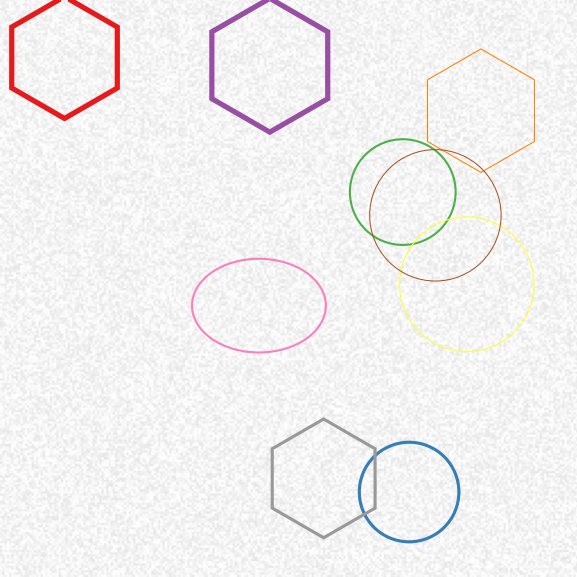[{"shape": "hexagon", "thickness": 2.5, "radius": 0.53, "center": [0.112, 0.9]}, {"shape": "circle", "thickness": 1.5, "radius": 0.43, "center": [0.708, 0.147]}, {"shape": "circle", "thickness": 1, "radius": 0.46, "center": [0.697, 0.667]}, {"shape": "hexagon", "thickness": 2.5, "radius": 0.58, "center": [0.467, 0.886]}, {"shape": "hexagon", "thickness": 0.5, "radius": 0.53, "center": [0.833, 0.807]}, {"shape": "circle", "thickness": 0.5, "radius": 0.58, "center": [0.808, 0.507]}, {"shape": "circle", "thickness": 0.5, "radius": 0.57, "center": [0.754, 0.626]}, {"shape": "oval", "thickness": 1, "radius": 0.58, "center": [0.448, 0.47]}, {"shape": "hexagon", "thickness": 1.5, "radius": 0.51, "center": [0.56, 0.171]}]